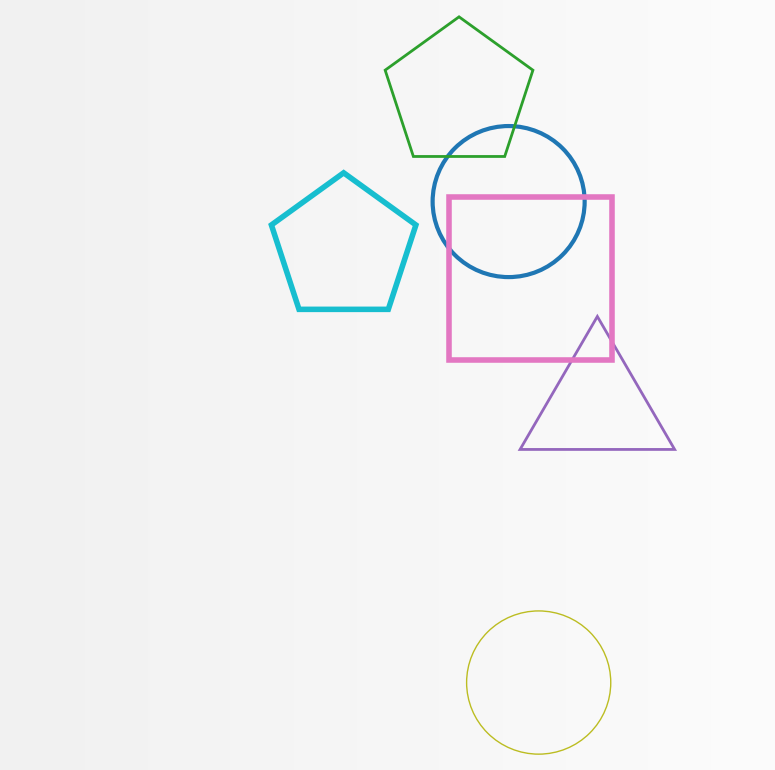[{"shape": "circle", "thickness": 1.5, "radius": 0.49, "center": [0.656, 0.738]}, {"shape": "pentagon", "thickness": 1, "radius": 0.5, "center": [0.592, 0.878]}, {"shape": "triangle", "thickness": 1, "radius": 0.58, "center": [0.771, 0.474]}, {"shape": "square", "thickness": 2, "radius": 0.53, "center": [0.685, 0.638]}, {"shape": "circle", "thickness": 0.5, "radius": 0.46, "center": [0.695, 0.114]}, {"shape": "pentagon", "thickness": 2, "radius": 0.49, "center": [0.443, 0.678]}]